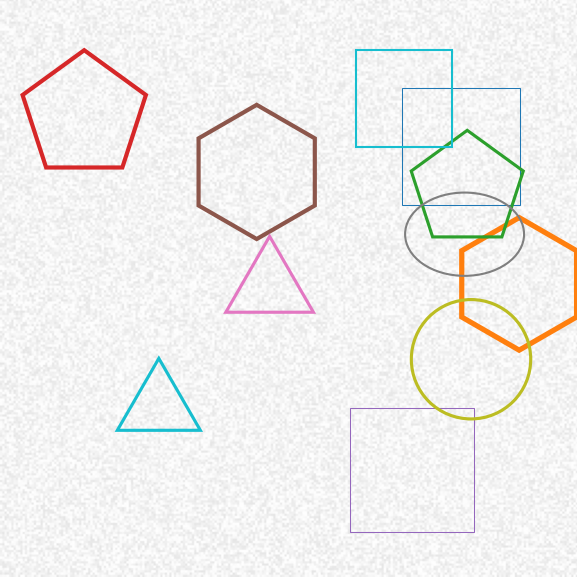[{"shape": "square", "thickness": 0.5, "radius": 0.51, "center": [0.798, 0.746]}, {"shape": "hexagon", "thickness": 2.5, "radius": 0.57, "center": [0.899, 0.508]}, {"shape": "pentagon", "thickness": 1.5, "radius": 0.51, "center": [0.809, 0.671]}, {"shape": "pentagon", "thickness": 2, "radius": 0.56, "center": [0.146, 0.8]}, {"shape": "square", "thickness": 0.5, "radius": 0.54, "center": [0.713, 0.186]}, {"shape": "hexagon", "thickness": 2, "radius": 0.58, "center": [0.444, 0.701]}, {"shape": "triangle", "thickness": 1.5, "radius": 0.44, "center": [0.467, 0.502]}, {"shape": "oval", "thickness": 1, "radius": 0.52, "center": [0.804, 0.594]}, {"shape": "circle", "thickness": 1.5, "radius": 0.52, "center": [0.816, 0.377]}, {"shape": "square", "thickness": 1, "radius": 0.42, "center": [0.699, 0.829]}, {"shape": "triangle", "thickness": 1.5, "radius": 0.42, "center": [0.275, 0.296]}]